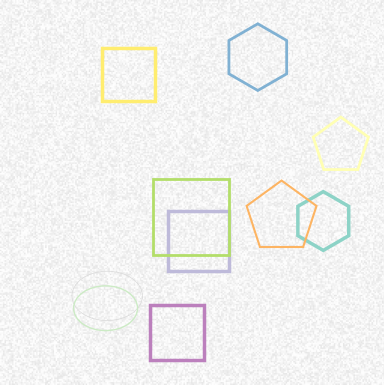[{"shape": "hexagon", "thickness": 2.5, "radius": 0.38, "center": [0.84, 0.426]}, {"shape": "pentagon", "thickness": 2, "radius": 0.38, "center": [0.885, 0.621]}, {"shape": "square", "thickness": 2.5, "radius": 0.4, "center": [0.515, 0.374]}, {"shape": "hexagon", "thickness": 2, "radius": 0.43, "center": [0.67, 0.852]}, {"shape": "pentagon", "thickness": 1.5, "radius": 0.48, "center": [0.731, 0.436]}, {"shape": "square", "thickness": 2, "radius": 0.49, "center": [0.497, 0.436]}, {"shape": "oval", "thickness": 0.5, "radius": 0.46, "center": [0.278, 0.231]}, {"shape": "square", "thickness": 2.5, "radius": 0.35, "center": [0.459, 0.136]}, {"shape": "oval", "thickness": 1, "radius": 0.42, "center": [0.274, 0.199]}, {"shape": "square", "thickness": 2.5, "radius": 0.34, "center": [0.333, 0.807]}]